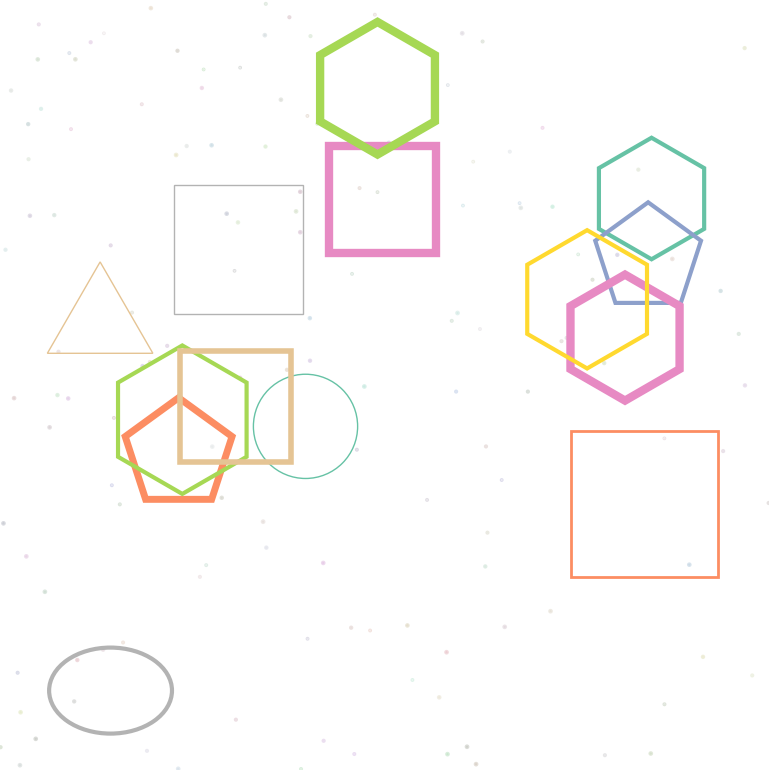[{"shape": "circle", "thickness": 0.5, "radius": 0.34, "center": [0.397, 0.446]}, {"shape": "hexagon", "thickness": 1.5, "radius": 0.39, "center": [0.846, 0.742]}, {"shape": "pentagon", "thickness": 2.5, "radius": 0.36, "center": [0.232, 0.411]}, {"shape": "square", "thickness": 1, "radius": 0.48, "center": [0.837, 0.346]}, {"shape": "pentagon", "thickness": 1.5, "radius": 0.36, "center": [0.842, 0.665]}, {"shape": "hexagon", "thickness": 3, "radius": 0.41, "center": [0.812, 0.562]}, {"shape": "square", "thickness": 3, "radius": 0.35, "center": [0.497, 0.741]}, {"shape": "hexagon", "thickness": 3, "radius": 0.43, "center": [0.49, 0.885]}, {"shape": "hexagon", "thickness": 1.5, "radius": 0.48, "center": [0.237, 0.455]}, {"shape": "hexagon", "thickness": 1.5, "radius": 0.45, "center": [0.762, 0.611]}, {"shape": "square", "thickness": 2, "radius": 0.36, "center": [0.306, 0.472]}, {"shape": "triangle", "thickness": 0.5, "radius": 0.4, "center": [0.13, 0.581]}, {"shape": "square", "thickness": 0.5, "radius": 0.42, "center": [0.31, 0.676]}, {"shape": "oval", "thickness": 1.5, "radius": 0.4, "center": [0.144, 0.103]}]